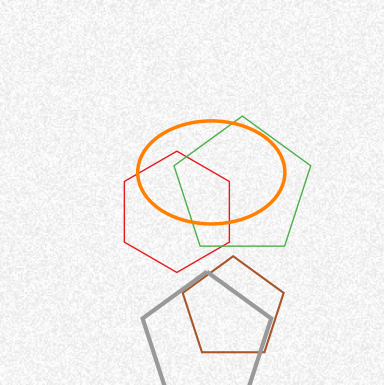[{"shape": "hexagon", "thickness": 1, "radius": 0.79, "center": [0.459, 0.45]}, {"shape": "pentagon", "thickness": 1, "radius": 0.93, "center": [0.63, 0.512]}, {"shape": "oval", "thickness": 2.5, "radius": 0.96, "center": [0.549, 0.552]}, {"shape": "pentagon", "thickness": 1.5, "radius": 0.69, "center": [0.606, 0.197]}, {"shape": "pentagon", "thickness": 3, "radius": 0.88, "center": [0.537, 0.119]}]